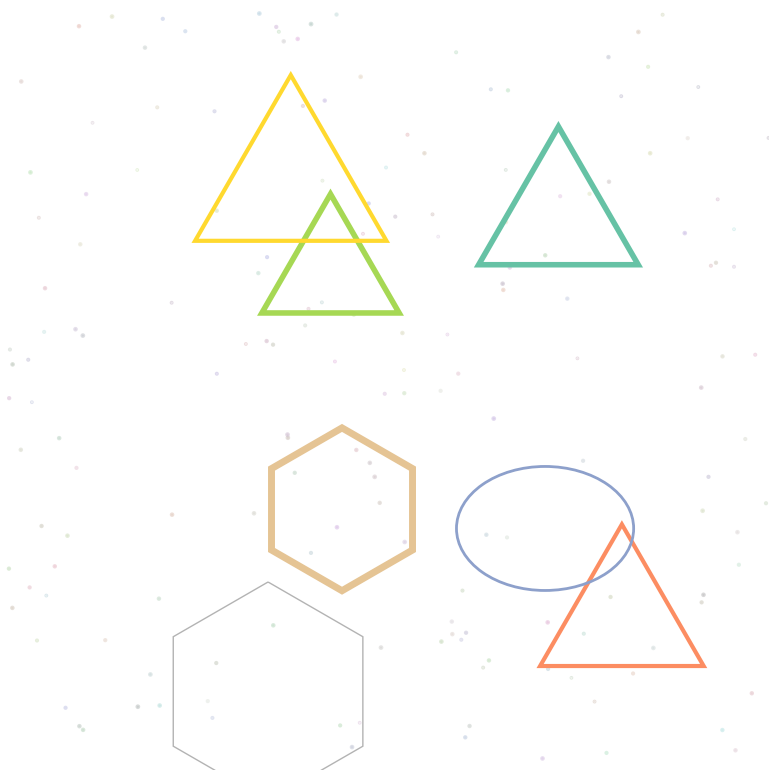[{"shape": "triangle", "thickness": 2, "radius": 0.6, "center": [0.725, 0.716]}, {"shape": "triangle", "thickness": 1.5, "radius": 0.61, "center": [0.808, 0.196]}, {"shape": "oval", "thickness": 1, "radius": 0.58, "center": [0.708, 0.314]}, {"shape": "triangle", "thickness": 2, "radius": 0.51, "center": [0.429, 0.645]}, {"shape": "triangle", "thickness": 1.5, "radius": 0.72, "center": [0.378, 0.759]}, {"shape": "hexagon", "thickness": 2.5, "radius": 0.53, "center": [0.444, 0.339]}, {"shape": "hexagon", "thickness": 0.5, "radius": 0.71, "center": [0.348, 0.102]}]